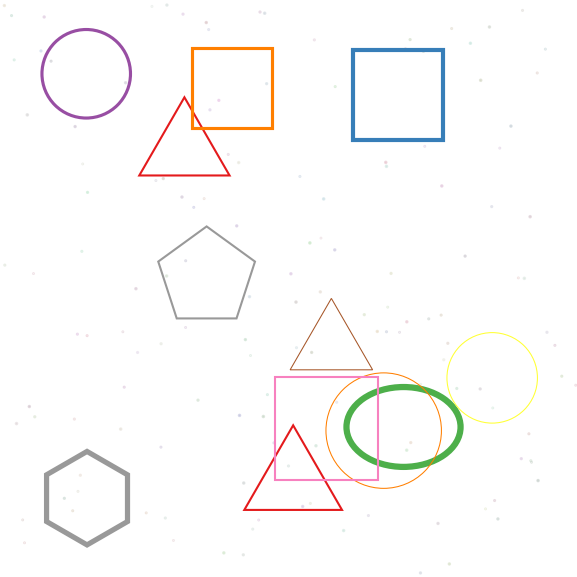[{"shape": "triangle", "thickness": 1, "radius": 0.45, "center": [0.319, 0.74]}, {"shape": "triangle", "thickness": 1, "radius": 0.49, "center": [0.508, 0.165]}, {"shape": "square", "thickness": 2, "radius": 0.39, "center": [0.689, 0.835]}, {"shape": "oval", "thickness": 3, "radius": 0.49, "center": [0.699, 0.26]}, {"shape": "circle", "thickness": 1.5, "radius": 0.38, "center": [0.149, 0.871]}, {"shape": "square", "thickness": 1.5, "radius": 0.35, "center": [0.402, 0.847]}, {"shape": "circle", "thickness": 0.5, "radius": 0.5, "center": [0.664, 0.253]}, {"shape": "circle", "thickness": 0.5, "radius": 0.39, "center": [0.852, 0.345]}, {"shape": "triangle", "thickness": 0.5, "radius": 0.41, "center": [0.574, 0.4]}, {"shape": "square", "thickness": 1, "radius": 0.45, "center": [0.566, 0.258]}, {"shape": "hexagon", "thickness": 2.5, "radius": 0.4, "center": [0.151, 0.137]}, {"shape": "pentagon", "thickness": 1, "radius": 0.44, "center": [0.358, 0.519]}]